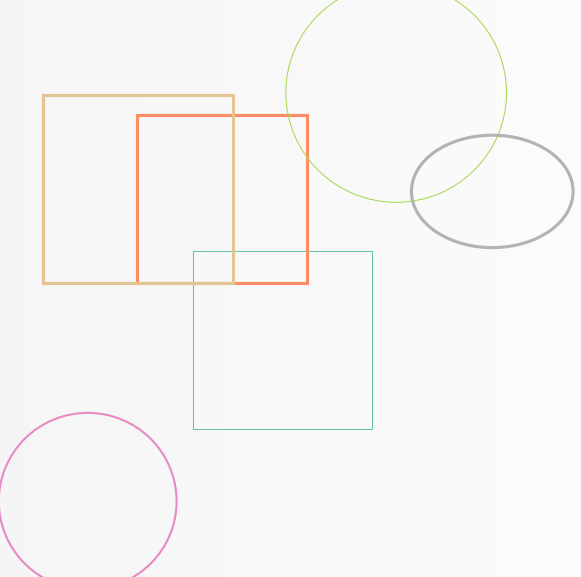[{"shape": "square", "thickness": 0.5, "radius": 0.77, "center": [0.486, 0.41]}, {"shape": "square", "thickness": 1.5, "radius": 0.73, "center": [0.382, 0.655]}, {"shape": "circle", "thickness": 1, "radius": 0.76, "center": [0.151, 0.131]}, {"shape": "circle", "thickness": 0.5, "radius": 0.95, "center": [0.682, 0.839]}, {"shape": "square", "thickness": 1.5, "radius": 0.81, "center": [0.237, 0.672]}, {"shape": "oval", "thickness": 1.5, "radius": 0.7, "center": [0.847, 0.668]}]